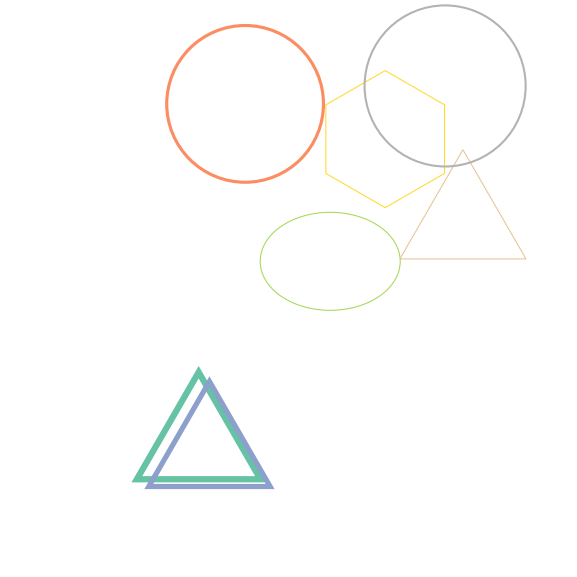[{"shape": "triangle", "thickness": 3, "radius": 0.62, "center": [0.344, 0.231]}, {"shape": "circle", "thickness": 1.5, "radius": 0.68, "center": [0.424, 0.819]}, {"shape": "triangle", "thickness": 2.5, "radius": 0.61, "center": [0.363, 0.217]}, {"shape": "oval", "thickness": 0.5, "radius": 0.61, "center": [0.572, 0.547]}, {"shape": "hexagon", "thickness": 0.5, "radius": 0.59, "center": [0.667, 0.758]}, {"shape": "triangle", "thickness": 0.5, "radius": 0.63, "center": [0.802, 0.614]}, {"shape": "circle", "thickness": 1, "radius": 0.7, "center": [0.771, 0.85]}]